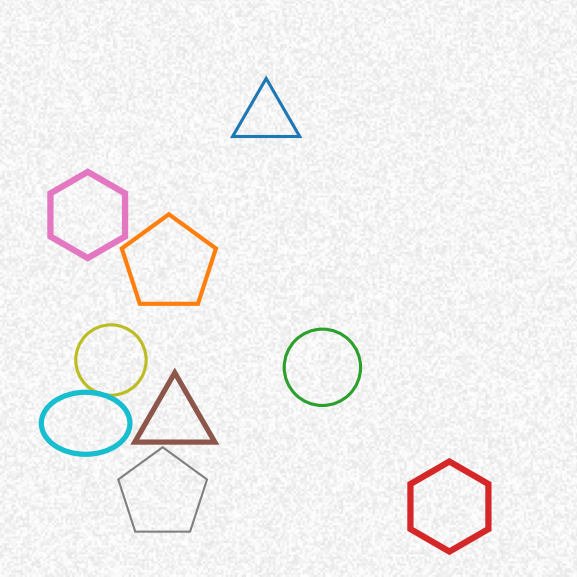[{"shape": "triangle", "thickness": 1.5, "radius": 0.34, "center": [0.461, 0.796]}, {"shape": "pentagon", "thickness": 2, "radius": 0.43, "center": [0.292, 0.542]}, {"shape": "circle", "thickness": 1.5, "radius": 0.33, "center": [0.558, 0.363]}, {"shape": "hexagon", "thickness": 3, "radius": 0.39, "center": [0.778, 0.122]}, {"shape": "triangle", "thickness": 2.5, "radius": 0.4, "center": [0.303, 0.274]}, {"shape": "hexagon", "thickness": 3, "radius": 0.37, "center": [0.152, 0.627]}, {"shape": "pentagon", "thickness": 1, "radius": 0.4, "center": [0.282, 0.144]}, {"shape": "circle", "thickness": 1.5, "radius": 0.3, "center": [0.192, 0.376]}, {"shape": "oval", "thickness": 2.5, "radius": 0.38, "center": [0.148, 0.266]}]